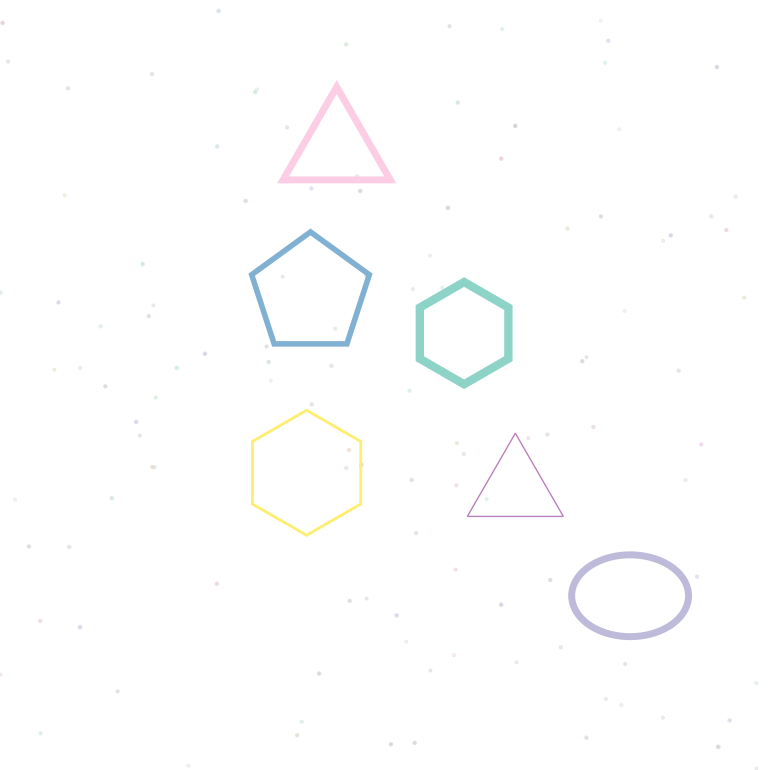[{"shape": "hexagon", "thickness": 3, "radius": 0.33, "center": [0.603, 0.567]}, {"shape": "oval", "thickness": 2.5, "radius": 0.38, "center": [0.818, 0.226]}, {"shape": "pentagon", "thickness": 2, "radius": 0.4, "center": [0.403, 0.618]}, {"shape": "triangle", "thickness": 2.5, "radius": 0.4, "center": [0.437, 0.807]}, {"shape": "triangle", "thickness": 0.5, "radius": 0.36, "center": [0.669, 0.365]}, {"shape": "hexagon", "thickness": 1, "radius": 0.41, "center": [0.398, 0.386]}]